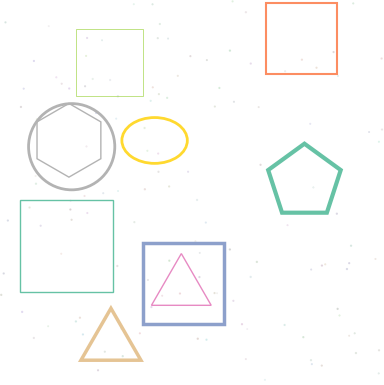[{"shape": "pentagon", "thickness": 3, "radius": 0.5, "center": [0.791, 0.528]}, {"shape": "square", "thickness": 1, "radius": 0.6, "center": [0.173, 0.361]}, {"shape": "square", "thickness": 1.5, "radius": 0.46, "center": [0.784, 0.9]}, {"shape": "square", "thickness": 2.5, "radius": 0.53, "center": [0.477, 0.264]}, {"shape": "triangle", "thickness": 1, "radius": 0.45, "center": [0.471, 0.252]}, {"shape": "square", "thickness": 0.5, "radius": 0.43, "center": [0.284, 0.837]}, {"shape": "oval", "thickness": 2, "radius": 0.43, "center": [0.402, 0.635]}, {"shape": "triangle", "thickness": 2.5, "radius": 0.45, "center": [0.288, 0.109]}, {"shape": "circle", "thickness": 2, "radius": 0.56, "center": [0.186, 0.619]}, {"shape": "hexagon", "thickness": 1, "radius": 0.48, "center": [0.179, 0.636]}]